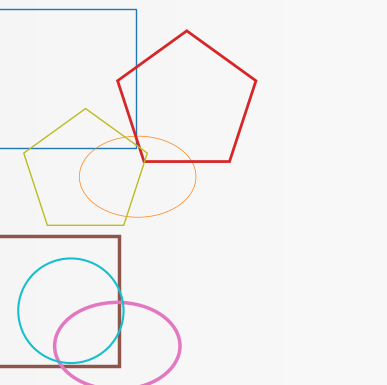[{"shape": "square", "thickness": 1, "radius": 0.9, "center": [0.171, 0.796]}, {"shape": "oval", "thickness": 0.5, "radius": 0.75, "center": [0.355, 0.541]}, {"shape": "pentagon", "thickness": 2, "radius": 0.94, "center": [0.482, 0.732]}, {"shape": "square", "thickness": 2.5, "radius": 0.84, "center": [0.139, 0.218]}, {"shape": "oval", "thickness": 2.5, "radius": 0.81, "center": [0.303, 0.101]}, {"shape": "pentagon", "thickness": 1, "radius": 0.84, "center": [0.221, 0.55]}, {"shape": "circle", "thickness": 1.5, "radius": 0.68, "center": [0.183, 0.193]}]